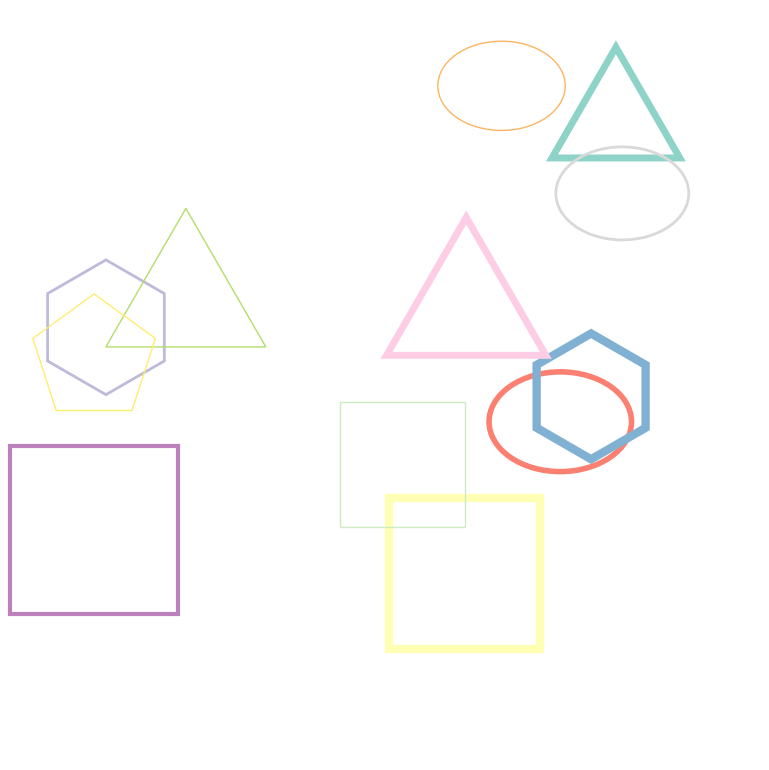[{"shape": "triangle", "thickness": 2.5, "radius": 0.48, "center": [0.8, 0.843]}, {"shape": "square", "thickness": 3, "radius": 0.49, "center": [0.603, 0.255]}, {"shape": "hexagon", "thickness": 1, "radius": 0.44, "center": [0.138, 0.575]}, {"shape": "oval", "thickness": 2, "radius": 0.46, "center": [0.728, 0.452]}, {"shape": "hexagon", "thickness": 3, "radius": 0.41, "center": [0.768, 0.485]}, {"shape": "oval", "thickness": 0.5, "radius": 0.41, "center": [0.651, 0.889]}, {"shape": "triangle", "thickness": 0.5, "radius": 0.6, "center": [0.241, 0.609]}, {"shape": "triangle", "thickness": 2.5, "radius": 0.6, "center": [0.605, 0.598]}, {"shape": "oval", "thickness": 1, "radius": 0.43, "center": [0.808, 0.749]}, {"shape": "square", "thickness": 1.5, "radius": 0.55, "center": [0.122, 0.312]}, {"shape": "square", "thickness": 0.5, "radius": 0.41, "center": [0.522, 0.396]}, {"shape": "pentagon", "thickness": 0.5, "radius": 0.42, "center": [0.122, 0.535]}]